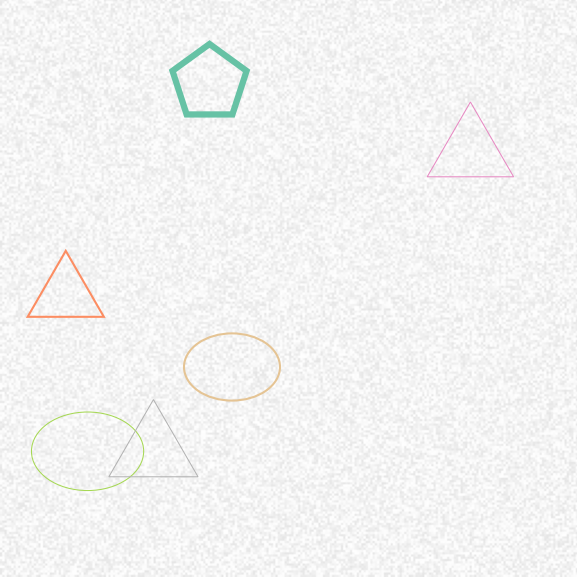[{"shape": "pentagon", "thickness": 3, "radius": 0.34, "center": [0.363, 0.856]}, {"shape": "triangle", "thickness": 1, "radius": 0.38, "center": [0.114, 0.489]}, {"shape": "triangle", "thickness": 0.5, "radius": 0.43, "center": [0.815, 0.736]}, {"shape": "oval", "thickness": 0.5, "radius": 0.49, "center": [0.152, 0.218]}, {"shape": "oval", "thickness": 1, "radius": 0.42, "center": [0.402, 0.364]}, {"shape": "triangle", "thickness": 0.5, "radius": 0.45, "center": [0.266, 0.218]}]